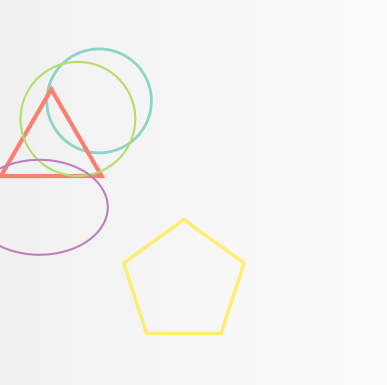[{"shape": "circle", "thickness": 2, "radius": 0.67, "center": [0.256, 0.738]}, {"shape": "triangle", "thickness": 3, "radius": 0.75, "center": [0.132, 0.618]}, {"shape": "circle", "thickness": 1.5, "radius": 0.74, "center": [0.201, 0.691]}, {"shape": "oval", "thickness": 1.5, "radius": 0.88, "center": [0.102, 0.462]}, {"shape": "pentagon", "thickness": 2.5, "radius": 0.82, "center": [0.475, 0.266]}]